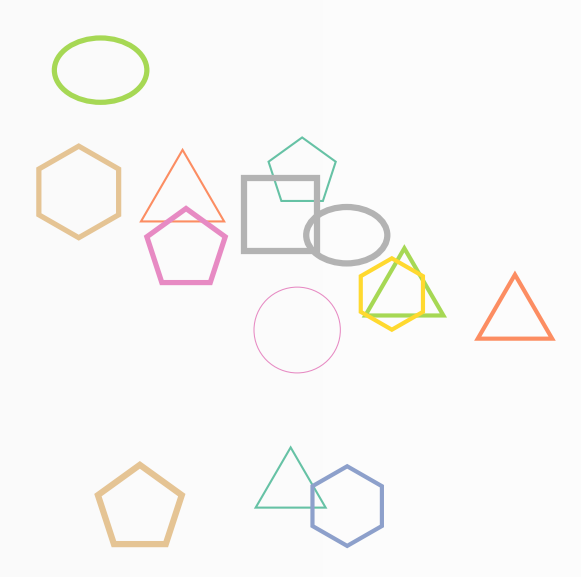[{"shape": "triangle", "thickness": 1, "radius": 0.35, "center": [0.5, 0.155]}, {"shape": "pentagon", "thickness": 1, "radius": 0.3, "center": [0.52, 0.7]}, {"shape": "triangle", "thickness": 1, "radius": 0.41, "center": [0.314, 0.657]}, {"shape": "triangle", "thickness": 2, "radius": 0.37, "center": [0.886, 0.45]}, {"shape": "hexagon", "thickness": 2, "radius": 0.34, "center": [0.597, 0.123]}, {"shape": "circle", "thickness": 0.5, "radius": 0.37, "center": [0.511, 0.428]}, {"shape": "pentagon", "thickness": 2.5, "radius": 0.35, "center": [0.32, 0.567]}, {"shape": "triangle", "thickness": 2, "radius": 0.39, "center": [0.696, 0.492]}, {"shape": "oval", "thickness": 2.5, "radius": 0.4, "center": [0.173, 0.878]}, {"shape": "hexagon", "thickness": 2, "radius": 0.31, "center": [0.674, 0.49]}, {"shape": "pentagon", "thickness": 3, "radius": 0.38, "center": [0.241, 0.118]}, {"shape": "hexagon", "thickness": 2.5, "radius": 0.4, "center": [0.135, 0.667]}, {"shape": "square", "thickness": 3, "radius": 0.31, "center": [0.482, 0.627]}, {"shape": "oval", "thickness": 3, "radius": 0.35, "center": [0.597, 0.592]}]